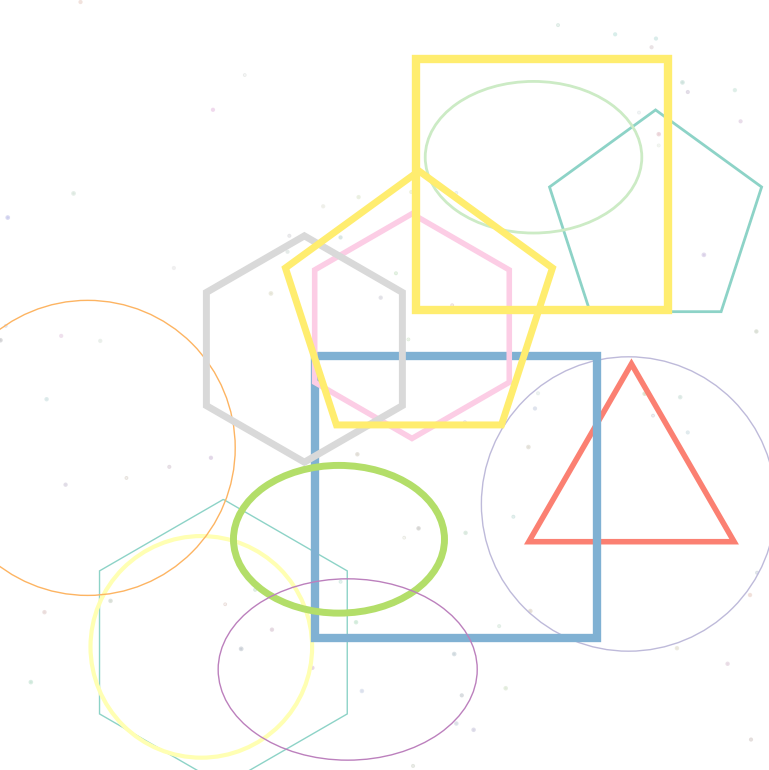[{"shape": "hexagon", "thickness": 0.5, "radius": 0.93, "center": [0.29, 0.166]}, {"shape": "pentagon", "thickness": 1, "radius": 0.72, "center": [0.851, 0.712]}, {"shape": "circle", "thickness": 1.5, "radius": 0.72, "center": [0.261, 0.16]}, {"shape": "circle", "thickness": 0.5, "radius": 0.96, "center": [0.816, 0.345]}, {"shape": "triangle", "thickness": 2, "radius": 0.77, "center": [0.82, 0.373]}, {"shape": "square", "thickness": 3, "radius": 0.92, "center": [0.592, 0.355]}, {"shape": "circle", "thickness": 0.5, "radius": 0.96, "center": [0.114, 0.418]}, {"shape": "oval", "thickness": 2.5, "radius": 0.69, "center": [0.44, 0.3]}, {"shape": "hexagon", "thickness": 2, "radius": 0.73, "center": [0.535, 0.576]}, {"shape": "hexagon", "thickness": 2.5, "radius": 0.73, "center": [0.395, 0.547]}, {"shape": "oval", "thickness": 0.5, "radius": 0.84, "center": [0.452, 0.131]}, {"shape": "oval", "thickness": 1, "radius": 0.7, "center": [0.693, 0.796]}, {"shape": "pentagon", "thickness": 2.5, "radius": 0.91, "center": [0.544, 0.596]}, {"shape": "square", "thickness": 3, "radius": 0.82, "center": [0.704, 0.761]}]